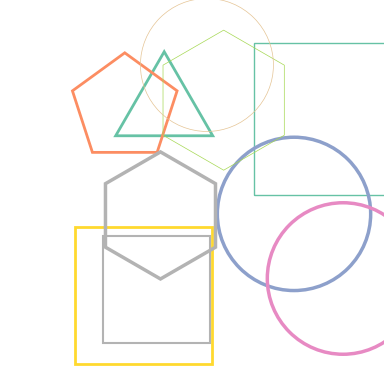[{"shape": "triangle", "thickness": 2, "radius": 0.73, "center": [0.427, 0.72]}, {"shape": "square", "thickness": 1, "radius": 0.98, "center": [0.857, 0.691]}, {"shape": "pentagon", "thickness": 2, "radius": 0.71, "center": [0.324, 0.72]}, {"shape": "circle", "thickness": 2.5, "radius": 1.0, "center": [0.764, 0.444]}, {"shape": "circle", "thickness": 2.5, "radius": 0.98, "center": [0.891, 0.277]}, {"shape": "hexagon", "thickness": 0.5, "radius": 0.91, "center": [0.581, 0.74]}, {"shape": "square", "thickness": 2, "radius": 0.89, "center": [0.374, 0.232]}, {"shape": "circle", "thickness": 0.5, "radius": 0.86, "center": [0.537, 0.831]}, {"shape": "hexagon", "thickness": 2.5, "radius": 0.82, "center": [0.417, 0.44]}, {"shape": "square", "thickness": 1.5, "radius": 0.69, "center": [0.407, 0.248]}]